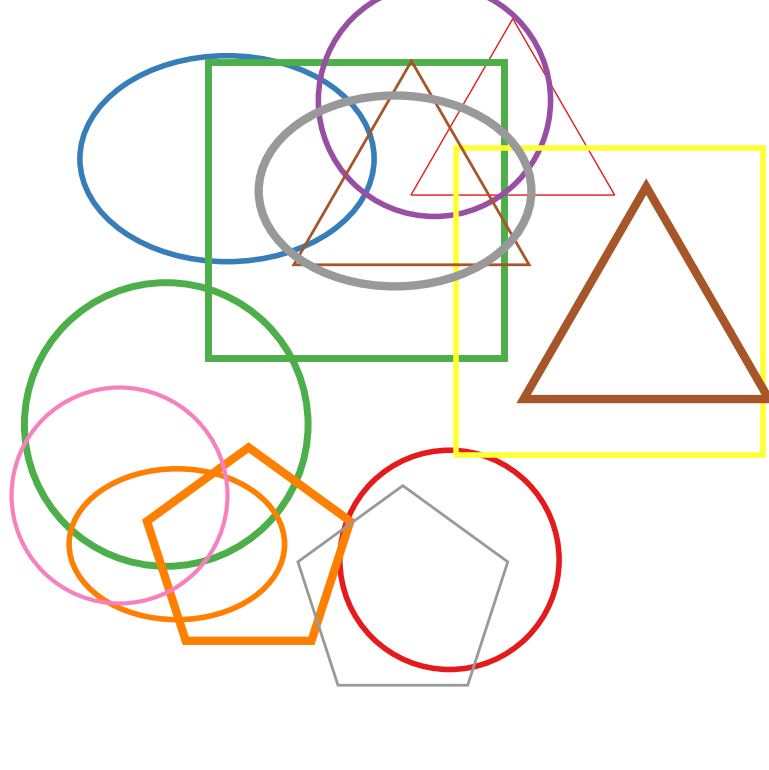[{"shape": "triangle", "thickness": 0.5, "radius": 0.76, "center": [0.666, 0.823]}, {"shape": "circle", "thickness": 2, "radius": 0.71, "center": [0.584, 0.273]}, {"shape": "oval", "thickness": 2, "radius": 0.96, "center": [0.295, 0.794]}, {"shape": "circle", "thickness": 2.5, "radius": 0.92, "center": [0.216, 0.449]}, {"shape": "square", "thickness": 2.5, "radius": 0.96, "center": [0.463, 0.727]}, {"shape": "circle", "thickness": 2, "radius": 0.75, "center": [0.564, 0.87]}, {"shape": "oval", "thickness": 2, "radius": 0.7, "center": [0.23, 0.293]}, {"shape": "pentagon", "thickness": 3, "radius": 0.69, "center": [0.323, 0.28]}, {"shape": "square", "thickness": 2, "radius": 1.0, "center": [0.792, 0.608]}, {"shape": "triangle", "thickness": 1, "radius": 0.88, "center": [0.534, 0.744]}, {"shape": "triangle", "thickness": 3, "radius": 0.92, "center": [0.839, 0.574]}, {"shape": "circle", "thickness": 1.5, "radius": 0.7, "center": [0.155, 0.357]}, {"shape": "pentagon", "thickness": 1, "radius": 0.72, "center": [0.523, 0.226]}, {"shape": "oval", "thickness": 3, "radius": 0.89, "center": [0.513, 0.752]}]